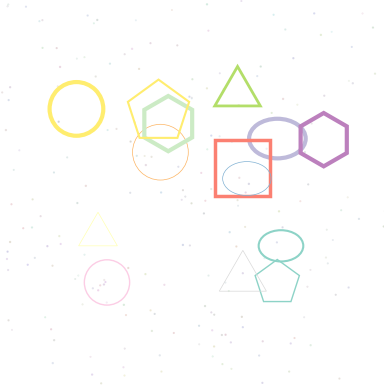[{"shape": "pentagon", "thickness": 1, "radius": 0.3, "center": [0.72, 0.266]}, {"shape": "oval", "thickness": 1.5, "radius": 0.29, "center": [0.73, 0.361]}, {"shape": "triangle", "thickness": 0.5, "radius": 0.29, "center": [0.255, 0.391]}, {"shape": "oval", "thickness": 3, "radius": 0.37, "center": [0.72, 0.64]}, {"shape": "square", "thickness": 2.5, "radius": 0.36, "center": [0.63, 0.563]}, {"shape": "oval", "thickness": 0.5, "radius": 0.31, "center": [0.641, 0.536]}, {"shape": "circle", "thickness": 0.5, "radius": 0.36, "center": [0.417, 0.605]}, {"shape": "triangle", "thickness": 2, "radius": 0.34, "center": [0.617, 0.759]}, {"shape": "circle", "thickness": 1, "radius": 0.29, "center": [0.278, 0.266]}, {"shape": "triangle", "thickness": 0.5, "radius": 0.35, "center": [0.631, 0.279]}, {"shape": "hexagon", "thickness": 3, "radius": 0.35, "center": [0.841, 0.637]}, {"shape": "hexagon", "thickness": 3, "radius": 0.36, "center": [0.437, 0.679]}, {"shape": "pentagon", "thickness": 1.5, "radius": 0.42, "center": [0.412, 0.71]}, {"shape": "circle", "thickness": 3, "radius": 0.35, "center": [0.199, 0.717]}]